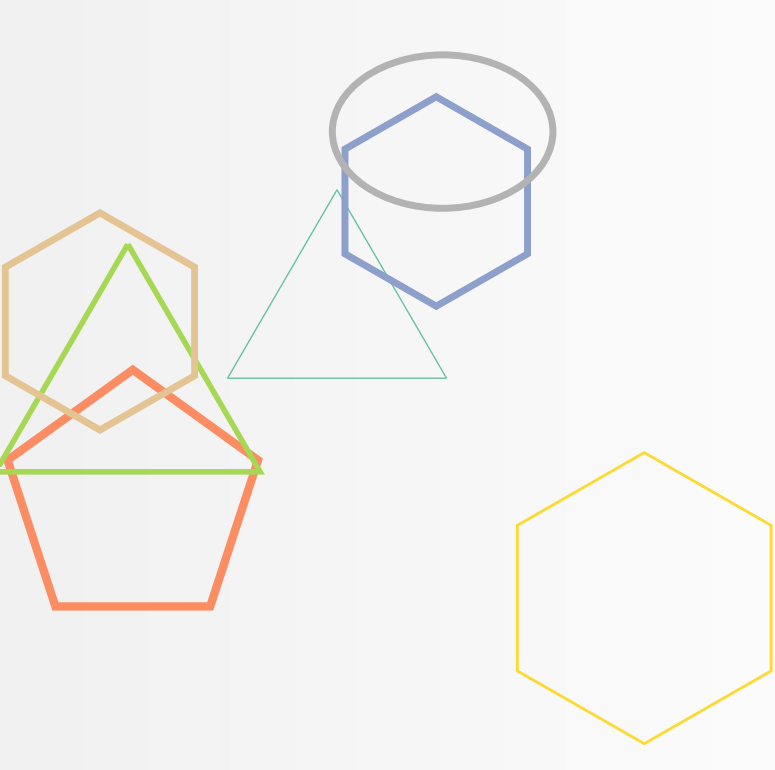[{"shape": "triangle", "thickness": 0.5, "radius": 0.82, "center": [0.435, 0.59]}, {"shape": "pentagon", "thickness": 3, "radius": 0.85, "center": [0.171, 0.35]}, {"shape": "hexagon", "thickness": 2.5, "radius": 0.68, "center": [0.563, 0.738]}, {"shape": "triangle", "thickness": 2, "radius": 0.99, "center": [0.165, 0.486]}, {"shape": "hexagon", "thickness": 1, "radius": 0.95, "center": [0.831, 0.223]}, {"shape": "hexagon", "thickness": 2.5, "radius": 0.7, "center": [0.129, 0.583]}, {"shape": "oval", "thickness": 2.5, "radius": 0.71, "center": [0.571, 0.829]}]